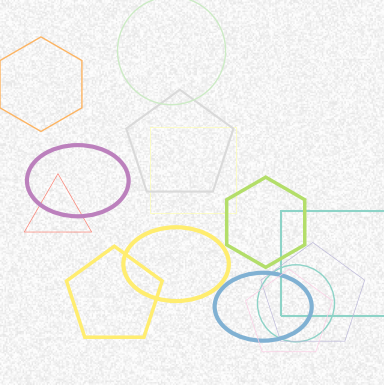[{"shape": "circle", "thickness": 1, "radius": 0.5, "center": [0.769, 0.212]}, {"shape": "square", "thickness": 1.5, "radius": 0.68, "center": [0.866, 0.315]}, {"shape": "square", "thickness": 0.5, "radius": 0.56, "center": [0.502, 0.558]}, {"shape": "pentagon", "thickness": 0.5, "radius": 0.71, "center": [0.812, 0.228]}, {"shape": "triangle", "thickness": 0.5, "radius": 0.51, "center": [0.151, 0.448]}, {"shape": "oval", "thickness": 3, "radius": 0.63, "center": [0.684, 0.203]}, {"shape": "hexagon", "thickness": 1, "radius": 0.61, "center": [0.106, 0.781]}, {"shape": "hexagon", "thickness": 2.5, "radius": 0.59, "center": [0.69, 0.423]}, {"shape": "pentagon", "thickness": 0.5, "radius": 0.59, "center": [0.751, 0.182]}, {"shape": "pentagon", "thickness": 1.5, "radius": 0.73, "center": [0.467, 0.621]}, {"shape": "oval", "thickness": 3, "radius": 0.66, "center": [0.202, 0.531]}, {"shape": "circle", "thickness": 1, "radius": 0.7, "center": [0.446, 0.868]}, {"shape": "oval", "thickness": 3, "radius": 0.68, "center": [0.457, 0.314]}, {"shape": "pentagon", "thickness": 2.5, "radius": 0.65, "center": [0.297, 0.23]}]